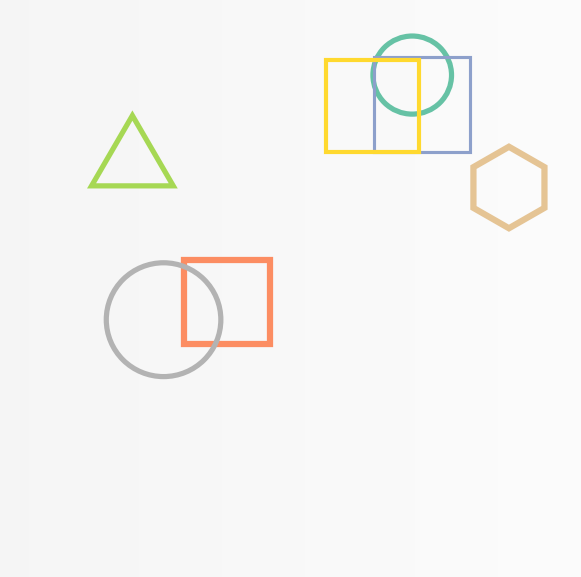[{"shape": "circle", "thickness": 2.5, "radius": 0.34, "center": [0.709, 0.869]}, {"shape": "square", "thickness": 3, "radius": 0.37, "center": [0.39, 0.477]}, {"shape": "square", "thickness": 1.5, "radius": 0.41, "center": [0.725, 0.819]}, {"shape": "triangle", "thickness": 2.5, "radius": 0.41, "center": [0.228, 0.718]}, {"shape": "square", "thickness": 2, "radius": 0.4, "center": [0.641, 0.816]}, {"shape": "hexagon", "thickness": 3, "radius": 0.35, "center": [0.876, 0.674]}, {"shape": "circle", "thickness": 2.5, "radius": 0.49, "center": [0.281, 0.446]}]